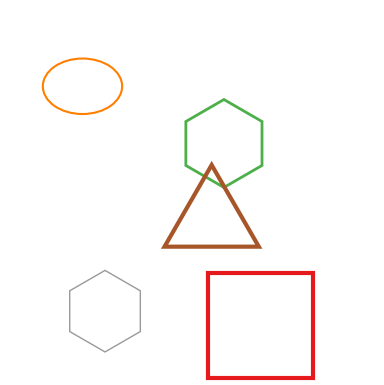[{"shape": "square", "thickness": 3, "radius": 0.68, "center": [0.676, 0.155]}, {"shape": "hexagon", "thickness": 2, "radius": 0.57, "center": [0.582, 0.627]}, {"shape": "oval", "thickness": 1.5, "radius": 0.51, "center": [0.214, 0.776]}, {"shape": "triangle", "thickness": 3, "radius": 0.71, "center": [0.55, 0.43]}, {"shape": "hexagon", "thickness": 1, "radius": 0.53, "center": [0.273, 0.192]}]